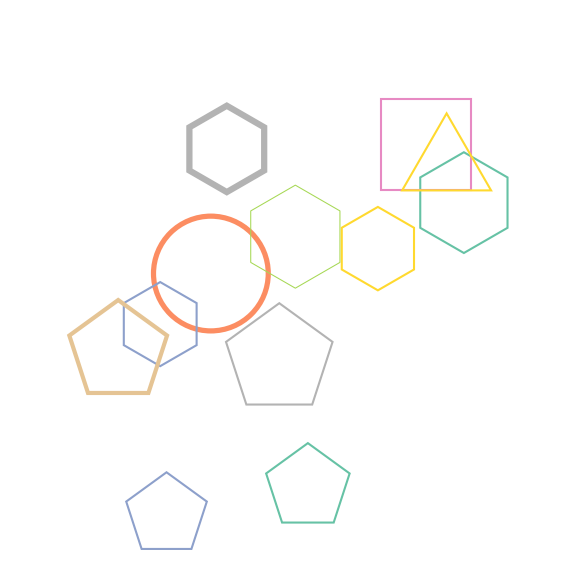[{"shape": "pentagon", "thickness": 1, "radius": 0.38, "center": [0.533, 0.156]}, {"shape": "hexagon", "thickness": 1, "radius": 0.44, "center": [0.803, 0.648]}, {"shape": "circle", "thickness": 2.5, "radius": 0.5, "center": [0.365, 0.525]}, {"shape": "pentagon", "thickness": 1, "radius": 0.37, "center": [0.288, 0.108]}, {"shape": "hexagon", "thickness": 1, "radius": 0.36, "center": [0.277, 0.438]}, {"shape": "square", "thickness": 1, "radius": 0.39, "center": [0.738, 0.749]}, {"shape": "hexagon", "thickness": 0.5, "radius": 0.45, "center": [0.511, 0.589]}, {"shape": "hexagon", "thickness": 1, "radius": 0.36, "center": [0.654, 0.569]}, {"shape": "triangle", "thickness": 1, "radius": 0.44, "center": [0.773, 0.714]}, {"shape": "pentagon", "thickness": 2, "radius": 0.44, "center": [0.205, 0.391]}, {"shape": "pentagon", "thickness": 1, "radius": 0.48, "center": [0.484, 0.377]}, {"shape": "hexagon", "thickness": 3, "radius": 0.37, "center": [0.393, 0.741]}]